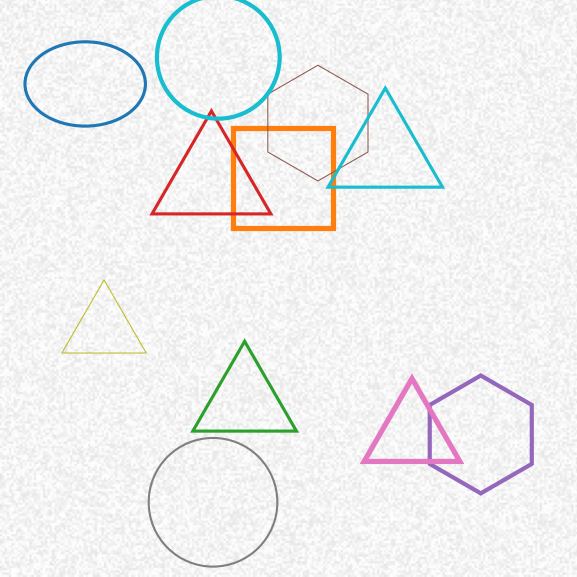[{"shape": "oval", "thickness": 1.5, "radius": 0.52, "center": [0.148, 0.854]}, {"shape": "square", "thickness": 2.5, "radius": 0.43, "center": [0.489, 0.692]}, {"shape": "triangle", "thickness": 1.5, "radius": 0.52, "center": [0.424, 0.304]}, {"shape": "triangle", "thickness": 1.5, "radius": 0.59, "center": [0.366, 0.688]}, {"shape": "hexagon", "thickness": 2, "radius": 0.51, "center": [0.832, 0.247]}, {"shape": "hexagon", "thickness": 0.5, "radius": 0.5, "center": [0.55, 0.786]}, {"shape": "triangle", "thickness": 2.5, "radius": 0.48, "center": [0.713, 0.248]}, {"shape": "circle", "thickness": 1, "radius": 0.56, "center": [0.369, 0.129]}, {"shape": "triangle", "thickness": 0.5, "radius": 0.42, "center": [0.18, 0.43]}, {"shape": "circle", "thickness": 2, "radius": 0.53, "center": [0.378, 0.9]}, {"shape": "triangle", "thickness": 1.5, "radius": 0.57, "center": [0.667, 0.732]}]